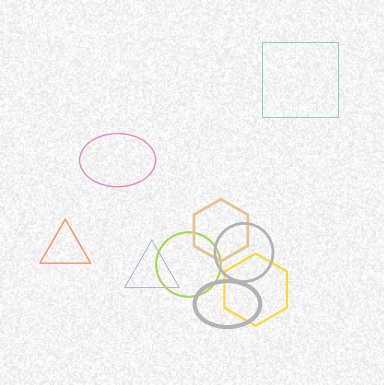[{"shape": "square", "thickness": 0.5, "radius": 0.49, "center": [0.779, 0.794]}, {"shape": "triangle", "thickness": 1, "radius": 0.38, "center": [0.17, 0.355]}, {"shape": "triangle", "thickness": 0.5, "radius": 0.41, "center": [0.394, 0.294]}, {"shape": "oval", "thickness": 1, "radius": 0.49, "center": [0.306, 0.584]}, {"shape": "circle", "thickness": 1.5, "radius": 0.42, "center": [0.489, 0.313]}, {"shape": "hexagon", "thickness": 1.5, "radius": 0.47, "center": [0.664, 0.248]}, {"shape": "hexagon", "thickness": 2, "radius": 0.4, "center": [0.574, 0.402]}, {"shape": "oval", "thickness": 3, "radius": 0.43, "center": [0.591, 0.21]}, {"shape": "circle", "thickness": 2, "radius": 0.38, "center": [0.634, 0.344]}]